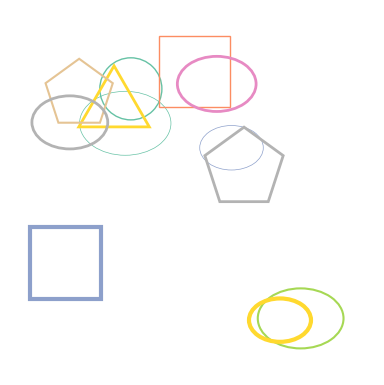[{"shape": "oval", "thickness": 0.5, "radius": 0.59, "center": [0.325, 0.68]}, {"shape": "circle", "thickness": 1, "radius": 0.4, "center": [0.34, 0.769]}, {"shape": "square", "thickness": 1, "radius": 0.46, "center": [0.505, 0.814]}, {"shape": "oval", "thickness": 0.5, "radius": 0.41, "center": [0.601, 0.616]}, {"shape": "square", "thickness": 3, "radius": 0.46, "center": [0.169, 0.317]}, {"shape": "oval", "thickness": 2, "radius": 0.51, "center": [0.563, 0.782]}, {"shape": "oval", "thickness": 1.5, "radius": 0.56, "center": [0.781, 0.173]}, {"shape": "oval", "thickness": 3, "radius": 0.4, "center": [0.727, 0.168]}, {"shape": "triangle", "thickness": 2, "radius": 0.53, "center": [0.296, 0.723]}, {"shape": "pentagon", "thickness": 1.5, "radius": 0.46, "center": [0.206, 0.756]}, {"shape": "pentagon", "thickness": 2, "radius": 0.53, "center": [0.634, 0.563]}, {"shape": "oval", "thickness": 2, "radius": 0.49, "center": [0.181, 0.682]}]